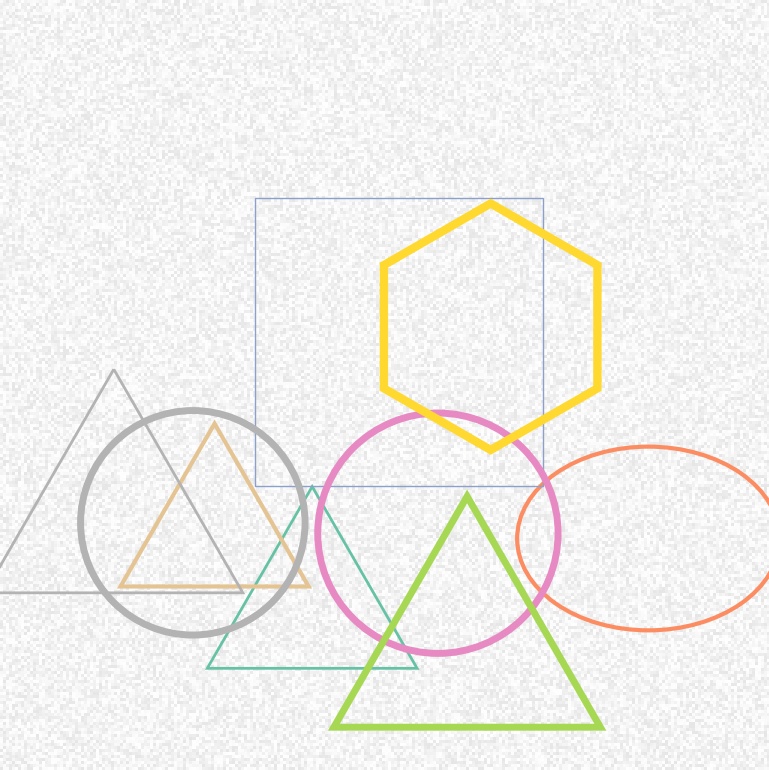[{"shape": "triangle", "thickness": 1, "radius": 0.79, "center": [0.405, 0.211]}, {"shape": "oval", "thickness": 1.5, "radius": 0.85, "center": [0.842, 0.301]}, {"shape": "square", "thickness": 0.5, "radius": 0.94, "center": [0.518, 0.556]}, {"shape": "circle", "thickness": 2.5, "radius": 0.78, "center": [0.569, 0.307]}, {"shape": "triangle", "thickness": 2.5, "radius": 1.0, "center": [0.607, 0.155]}, {"shape": "hexagon", "thickness": 3, "radius": 0.8, "center": [0.637, 0.576]}, {"shape": "triangle", "thickness": 1.5, "radius": 0.71, "center": [0.279, 0.309]}, {"shape": "circle", "thickness": 2.5, "radius": 0.73, "center": [0.25, 0.321]}, {"shape": "triangle", "thickness": 1, "radius": 0.97, "center": [0.148, 0.327]}]